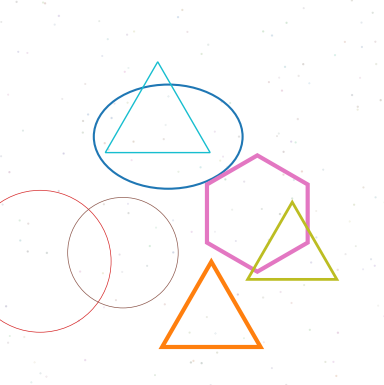[{"shape": "oval", "thickness": 1.5, "radius": 0.97, "center": [0.437, 0.645]}, {"shape": "triangle", "thickness": 3, "radius": 0.74, "center": [0.549, 0.173]}, {"shape": "circle", "thickness": 0.5, "radius": 0.92, "center": [0.104, 0.321]}, {"shape": "circle", "thickness": 0.5, "radius": 0.72, "center": [0.319, 0.344]}, {"shape": "hexagon", "thickness": 3, "radius": 0.76, "center": [0.668, 0.445]}, {"shape": "triangle", "thickness": 2, "radius": 0.67, "center": [0.759, 0.341]}, {"shape": "triangle", "thickness": 1, "radius": 0.79, "center": [0.41, 0.682]}]